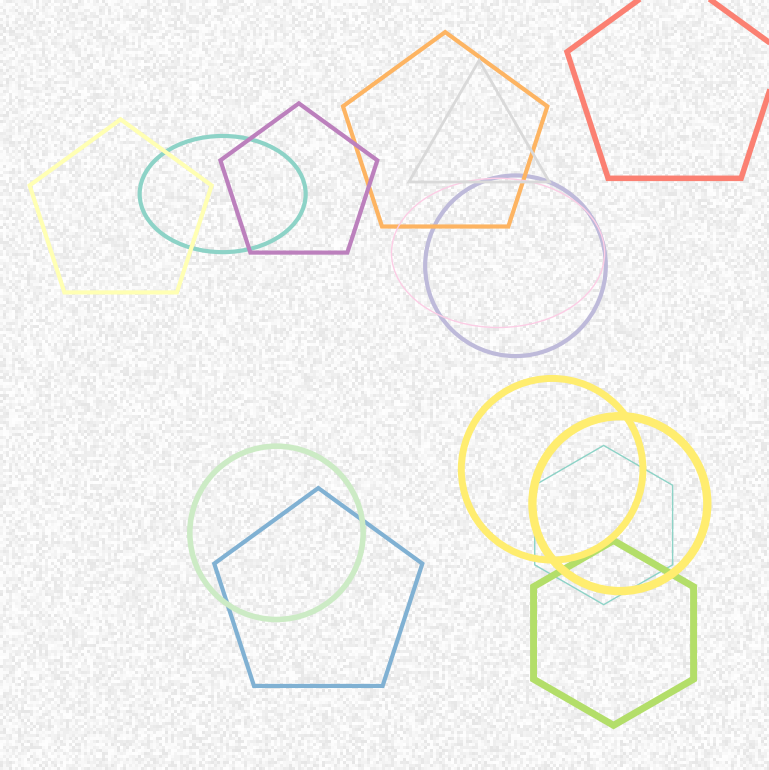[{"shape": "hexagon", "thickness": 0.5, "radius": 0.52, "center": [0.784, 0.318]}, {"shape": "oval", "thickness": 1.5, "radius": 0.54, "center": [0.289, 0.748]}, {"shape": "pentagon", "thickness": 1.5, "radius": 0.62, "center": [0.157, 0.721]}, {"shape": "circle", "thickness": 1.5, "radius": 0.59, "center": [0.669, 0.655]}, {"shape": "pentagon", "thickness": 2, "radius": 0.73, "center": [0.876, 0.887]}, {"shape": "pentagon", "thickness": 1.5, "radius": 0.71, "center": [0.413, 0.224]}, {"shape": "pentagon", "thickness": 1.5, "radius": 0.7, "center": [0.578, 0.819]}, {"shape": "hexagon", "thickness": 2.5, "radius": 0.6, "center": [0.797, 0.178]}, {"shape": "oval", "thickness": 0.5, "radius": 0.69, "center": [0.647, 0.672]}, {"shape": "triangle", "thickness": 1, "radius": 0.53, "center": [0.622, 0.816]}, {"shape": "pentagon", "thickness": 1.5, "radius": 0.54, "center": [0.388, 0.759]}, {"shape": "circle", "thickness": 2, "radius": 0.56, "center": [0.359, 0.308]}, {"shape": "circle", "thickness": 2.5, "radius": 0.59, "center": [0.717, 0.391]}, {"shape": "circle", "thickness": 3, "radius": 0.57, "center": [0.805, 0.346]}]